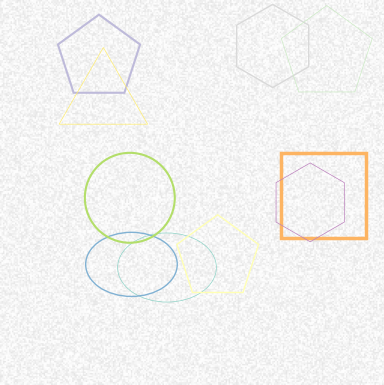[{"shape": "oval", "thickness": 0.5, "radius": 0.64, "center": [0.434, 0.305]}, {"shape": "pentagon", "thickness": 1, "radius": 0.56, "center": [0.565, 0.331]}, {"shape": "pentagon", "thickness": 1.5, "radius": 0.56, "center": [0.257, 0.85]}, {"shape": "oval", "thickness": 1, "radius": 0.59, "center": [0.341, 0.313]}, {"shape": "square", "thickness": 2.5, "radius": 0.55, "center": [0.84, 0.493]}, {"shape": "circle", "thickness": 1.5, "radius": 0.58, "center": [0.337, 0.486]}, {"shape": "hexagon", "thickness": 1, "radius": 0.54, "center": [0.708, 0.881]}, {"shape": "hexagon", "thickness": 0.5, "radius": 0.51, "center": [0.806, 0.474]}, {"shape": "pentagon", "thickness": 0.5, "radius": 0.62, "center": [0.849, 0.862]}, {"shape": "triangle", "thickness": 0.5, "radius": 0.66, "center": [0.268, 0.744]}]